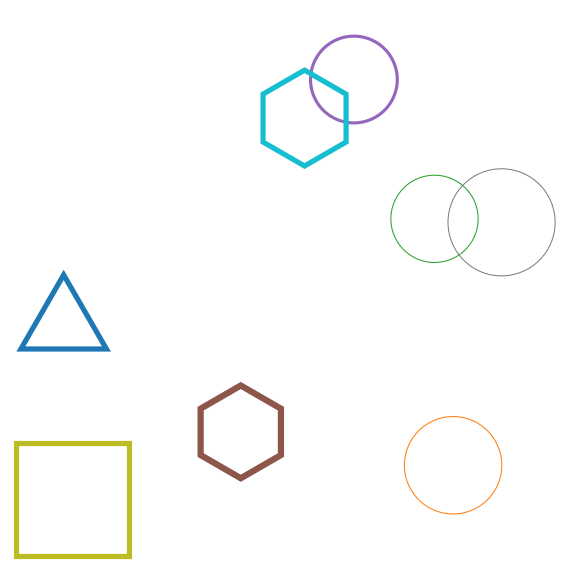[{"shape": "triangle", "thickness": 2.5, "radius": 0.43, "center": [0.11, 0.438]}, {"shape": "circle", "thickness": 0.5, "radius": 0.42, "center": [0.785, 0.194]}, {"shape": "circle", "thickness": 0.5, "radius": 0.38, "center": [0.752, 0.62]}, {"shape": "circle", "thickness": 1.5, "radius": 0.38, "center": [0.613, 0.861]}, {"shape": "hexagon", "thickness": 3, "radius": 0.4, "center": [0.417, 0.251]}, {"shape": "circle", "thickness": 0.5, "radius": 0.46, "center": [0.869, 0.614]}, {"shape": "square", "thickness": 2.5, "radius": 0.49, "center": [0.126, 0.134]}, {"shape": "hexagon", "thickness": 2.5, "radius": 0.41, "center": [0.527, 0.795]}]